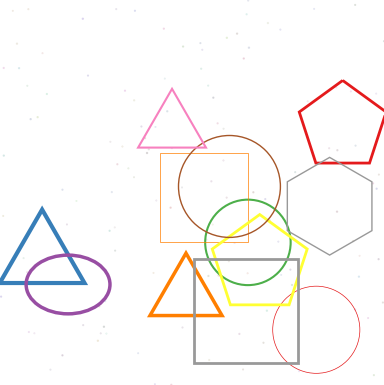[{"shape": "pentagon", "thickness": 2, "radius": 0.59, "center": [0.89, 0.672]}, {"shape": "circle", "thickness": 0.5, "radius": 0.57, "center": [0.822, 0.143]}, {"shape": "triangle", "thickness": 3, "radius": 0.64, "center": [0.109, 0.328]}, {"shape": "circle", "thickness": 1.5, "radius": 0.56, "center": [0.644, 0.37]}, {"shape": "oval", "thickness": 2.5, "radius": 0.54, "center": [0.177, 0.261]}, {"shape": "square", "thickness": 0.5, "radius": 0.57, "center": [0.531, 0.487]}, {"shape": "triangle", "thickness": 2.5, "radius": 0.54, "center": [0.483, 0.234]}, {"shape": "pentagon", "thickness": 2, "radius": 0.65, "center": [0.675, 0.313]}, {"shape": "circle", "thickness": 1, "radius": 0.66, "center": [0.596, 0.516]}, {"shape": "triangle", "thickness": 1.5, "radius": 0.51, "center": [0.447, 0.668]}, {"shape": "square", "thickness": 2, "radius": 0.67, "center": [0.639, 0.192]}, {"shape": "hexagon", "thickness": 1, "radius": 0.63, "center": [0.856, 0.464]}]